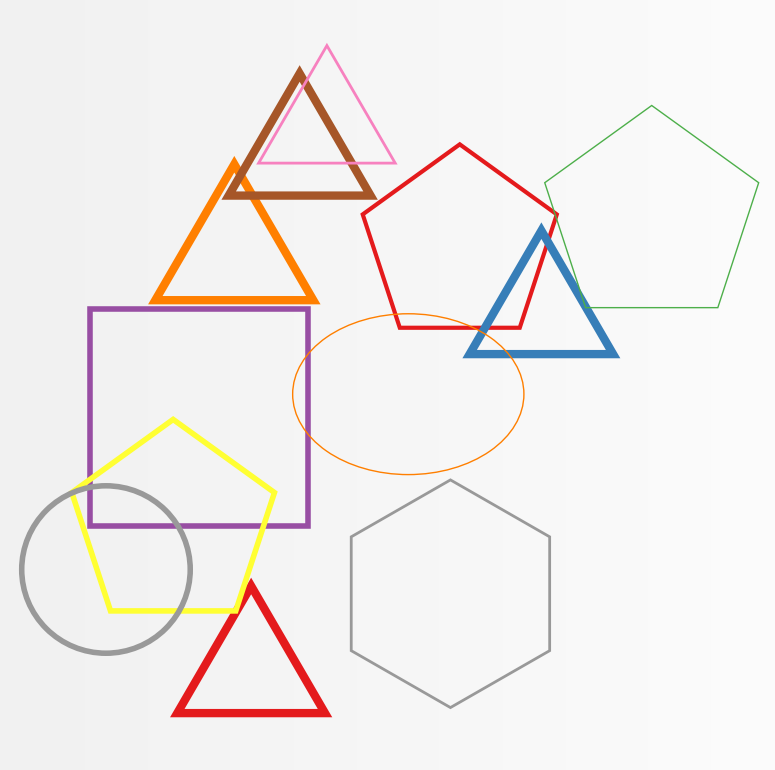[{"shape": "pentagon", "thickness": 1.5, "radius": 0.66, "center": [0.593, 0.681]}, {"shape": "triangle", "thickness": 3, "radius": 0.55, "center": [0.324, 0.129]}, {"shape": "triangle", "thickness": 3, "radius": 0.53, "center": [0.699, 0.594]}, {"shape": "pentagon", "thickness": 0.5, "radius": 0.73, "center": [0.841, 0.718]}, {"shape": "square", "thickness": 2, "radius": 0.7, "center": [0.257, 0.458]}, {"shape": "triangle", "thickness": 3, "radius": 0.59, "center": [0.302, 0.669]}, {"shape": "oval", "thickness": 0.5, "radius": 0.75, "center": [0.527, 0.488]}, {"shape": "pentagon", "thickness": 2, "radius": 0.69, "center": [0.223, 0.318]}, {"shape": "triangle", "thickness": 3, "radius": 0.53, "center": [0.387, 0.799]}, {"shape": "triangle", "thickness": 1, "radius": 0.51, "center": [0.422, 0.839]}, {"shape": "hexagon", "thickness": 1, "radius": 0.74, "center": [0.581, 0.229]}, {"shape": "circle", "thickness": 2, "radius": 0.54, "center": [0.137, 0.26]}]